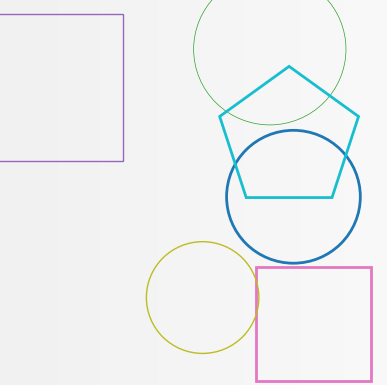[{"shape": "circle", "thickness": 2, "radius": 0.86, "center": [0.757, 0.489]}, {"shape": "circle", "thickness": 0.5, "radius": 0.98, "center": [0.696, 0.872]}, {"shape": "square", "thickness": 1, "radius": 0.96, "center": [0.127, 0.773]}, {"shape": "square", "thickness": 2, "radius": 0.74, "center": [0.809, 0.159]}, {"shape": "circle", "thickness": 1, "radius": 0.73, "center": [0.523, 0.227]}, {"shape": "pentagon", "thickness": 2, "radius": 0.94, "center": [0.746, 0.639]}]